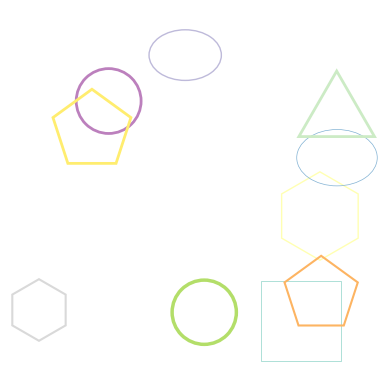[{"shape": "square", "thickness": 0.5, "radius": 0.52, "center": [0.781, 0.167]}, {"shape": "hexagon", "thickness": 1, "radius": 0.57, "center": [0.831, 0.439]}, {"shape": "oval", "thickness": 1, "radius": 0.47, "center": [0.481, 0.857]}, {"shape": "oval", "thickness": 0.5, "radius": 0.52, "center": [0.875, 0.59]}, {"shape": "pentagon", "thickness": 1.5, "radius": 0.5, "center": [0.834, 0.235]}, {"shape": "circle", "thickness": 2.5, "radius": 0.42, "center": [0.53, 0.189]}, {"shape": "hexagon", "thickness": 1.5, "radius": 0.4, "center": [0.101, 0.195]}, {"shape": "circle", "thickness": 2, "radius": 0.42, "center": [0.282, 0.738]}, {"shape": "triangle", "thickness": 2, "radius": 0.57, "center": [0.875, 0.702]}, {"shape": "pentagon", "thickness": 2, "radius": 0.53, "center": [0.239, 0.662]}]